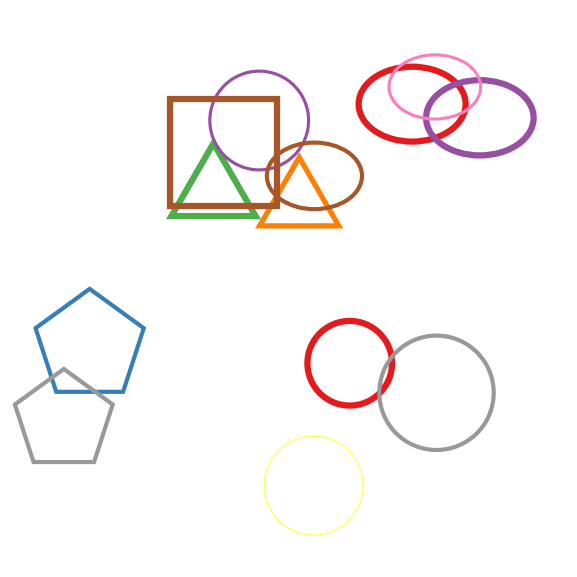[{"shape": "oval", "thickness": 3, "radius": 0.46, "center": [0.714, 0.819]}, {"shape": "circle", "thickness": 3, "radius": 0.37, "center": [0.606, 0.37]}, {"shape": "pentagon", "thickness": 2, "radius": 0.49, "center": [0.155, 0.4]}, {"shape": "triangle", "thickness": 3, "radius": 0.42, "center": [0.37, 0.667]}, {"shape": "oval", "thickness": 3, "radius": 0.47, "center": [0.831, 0.795]}, {"shape": "circle", "thickness": 1.5, "radius": 0.43, "center": [0.449, 0.79]}, {"shape": "triangle", "thickness": 2.5, "radius": 0.4, "center": [0.518, 0.648]}, {"shape": "circle", "thickness": 0.5, "radius": 0.43, "center": [0.543, 0.158]}, {"shape": "oval", "thickness": 2, "radius": 0.41, "center": [0.544, 0.695]}, {"shape": "square", "thickness": 3, "radius": 0.46, "center": [0.387, 0.735]}, {"shape": "oval", "thickness": 1.5, "radius": 0.4, "center": [0.753, 0.849]}, {"shape": "circle", "thickness": 2, "radius": 0.5, "center": [0.756, 0.319]}, {"shape": "pentagon", "thickness": 2, "radius": 0.45, "center": [0.11, 0.271]}]